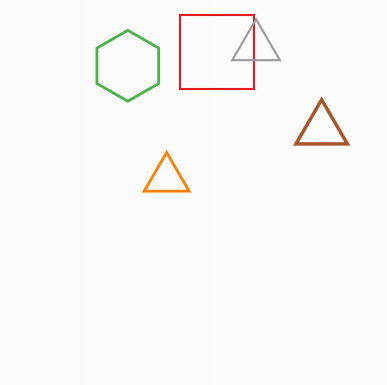[{"shape": "square", "thickness": 1.5, "radius": 0.48, "center": [0.56, 0.865]}, {"shape": "hexagon", "thickness": 2, "radius": 0.46, "center": [0.33, 0.829]}, {"shape": "triangle", "thickness": 2, "radius": 0.33, "center": [0.43, 0.537]}, {"shape": "triangle", "thickness": 2.5, "radius": 0.38, "center": [0.83, 0.665]}, {"shape": "triangle", "thickness": 1.5, "radius": 0.35, "center": [0.661, 0.879]}]